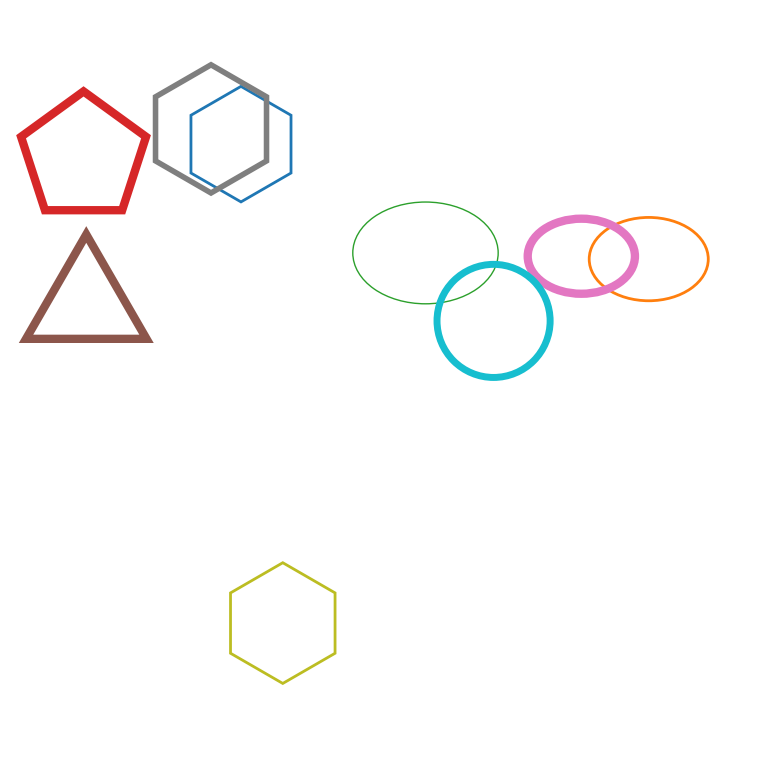[{"shape": "hexagon", "thickness": 1, "radius": 0.38, "center": [0.313, 0.813]}, {"shape": "oval", "thickness": 1, "radius": 0.39, "center": [0.843, 0.664]}, {"shape": "oval", "thickness": 0.5, "radius": 0.47, "center": [0.553, 0.672]}, {"shape": "pentagon", "thickness": 3, "radius": 0.43, "center": [0.109, 0.796]}, {"shape": "triangle", "thickness": 3, "radius": 0.45, "center": [0.112, 0.605]}, {"shape": "oval", "thickness": 3, "radius": 0.35, "center": [0.755, 0.667]}, {"shape": "hexagon", "thickness": 2, "radius": 0.42, "center": [0.274, 0.833]}, {"shape": "hexagon", "thickness": 1, "radius": 0.39, "center": [0.367, 0.191]}, {"shape": "circle", "thickness": 2.5, "radius": 0.37, "center": [0.641, 0.583]}]